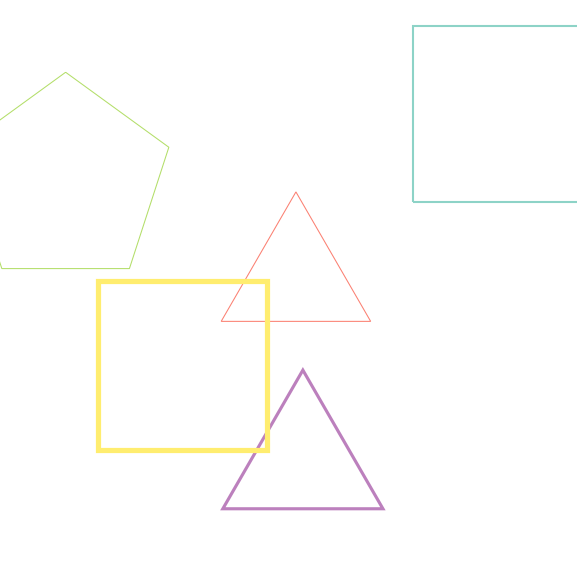[{"shape": "square", "thickness": 1, "radius": 0.76, "center": [0.867, 0.802]}, {"shape": "triangle", "thickness": 0.5, "radius": 0.75, "center": [0.512, 0.517]}, {"shape": "pentagon", "thickness": 0.5, "radius": 0.94, "center": [0.114, 0.686]}, {"shape": "triangle", "thickness": 1.5, "radius": 0.8, "center": [0.524, 0.198]}, {"shape": "square", "thickness": 2.5, "radius": 0.73, "center": [0.316, 0.367]}]